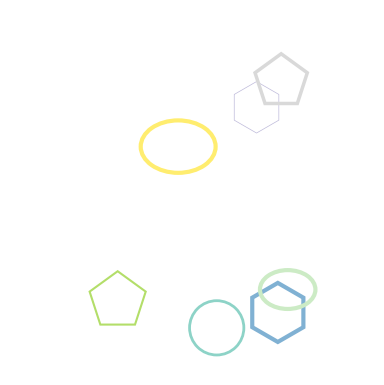[{"shape": "circle", "thickness": 2, "radius": 0.35, "center": [0.563, 0.148]}, {"shape": "hexagon", "thickness": 0.5, "radius": 0.33, "center": [0.666, 0.721]}, {"shape": "hexagon", "thickness": 3, "radius": 0.38, "center": [0.722, 0.188]}, {"shape": "pentagon", "thickness": 1.5, "radius": 0.38, "center": [0.306, 0.219]}, {"shape": "pentagon", "thickness": 2.5, "radius": 0.36, "center": [0.73, 0.789]}, {"shape": "oval", "thickness": 3, "radius": 0.36, "center": [0.747, 0.248]}, {"shape": "oval", "thickness": 3, "radius": 0.49, "center": [0.463, 0.619]}]